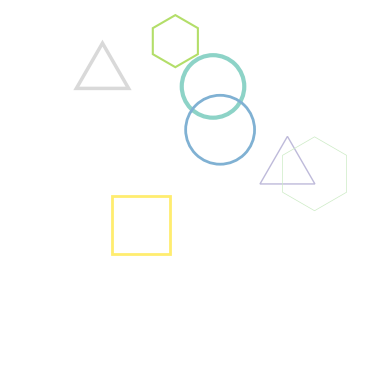[{"shape": "circle", "thickness": 3, "radius": 0.41, "center": [0.553, 0.775]}, {"shape": "triangle", "thickness": 1, "radius": 0.41, "center": [0.747, 0.563]}, {"shape": "circle", "thickness": 2, "radius": 0.45, "center": [0.572, 0.663]}, {"shape": "hexagon", "thickness": 1.5, "radius": 0.34, "center": [0.455, 0.893]}, {"shape": "triangle", "thickness": 2.5, "radius": 0.39, "center": [0.266, 0.81]}, {"shape": "hexagon", "thickness": 0.5, "radius": 0.48, "center": [0.817, 0.549]}, {"shape": "square", "thickness": 2, "radius": 0.38, "center": [0.366, 0.416]}]